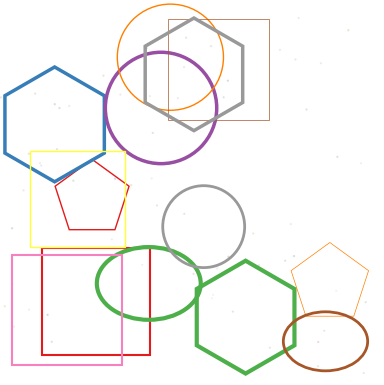[{"shape": "pentagon", "thickness": 1, "radius": 0.5, "center": [0.239, 0.485]}, {"shape": "square", "thickness": 1.5, "radius": 0.7, "center": [0.249, 0.217]}, {"shape": "hexagon", "thickness": 2.5, "radius": 0.75, "center": [0.142, 0.677]}, {"shape": "hexagon", "thickness": 3, "radius": 0.73, "center": [0.638, 0.176]}, {"shape": "oval", "thickness": 3, "radius": 0.67, "center": [0.386, 0.264]}, {"shape": "circle", "thickness": 2.5, "radius": 0.72, "center": [0.418, 0.72]}, {"shape": "circle", "thickness": 1, "radius": 0.69, "center": [0.443, 0.851]}, {"shape": "pentagon", "thickness": 0.5, "radius": 0.53, "center": [0.857, 0.264]}, {"shape": "square", "thickness": 1, "radius": 0.62, "center": [0.202, 0.483]}, {"shape": "oval", "thickness": 2, "radius": 0.55, "center": [0.845, 0.113]}, {"shape": "square", "thickness": 0.5, "radius": 0.66, "center": [0.569, 0.819]}, {"shape": "square", "thickness": 1.5, "radius": 0.71, "center": [0.174, 0.194]}, {"shape": "hexagon", "thickness": 2.5, "radius": 0.73, "center": [0.504, 0.807]}, {"shape": "circle", "thickness": 2, "radius": 0.53, "center": [0.529, 0.411]}]